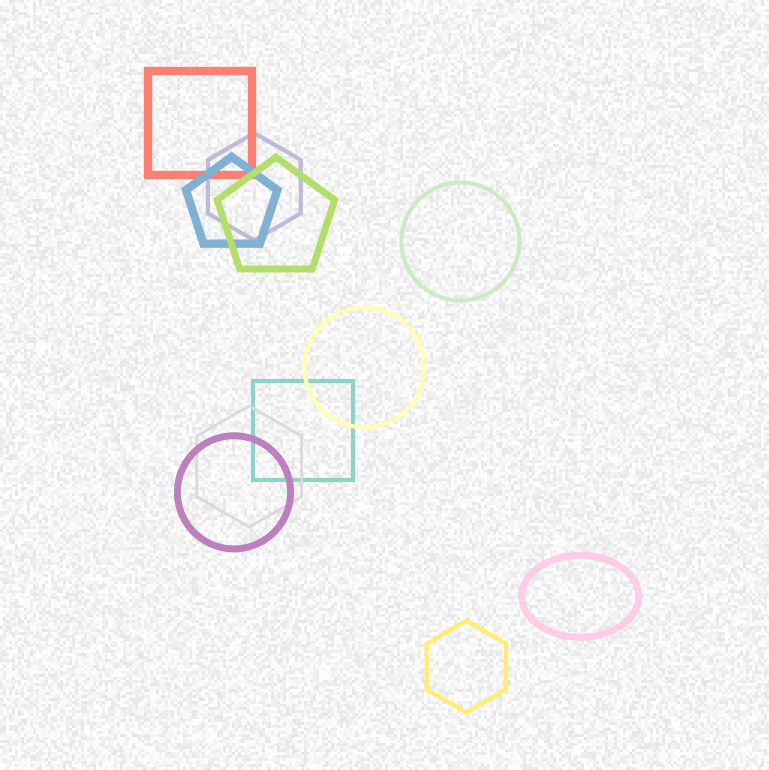[{"shape": "square", "thickness": 1.5, "radius": 0.32, "center": [0.393, 0.441]}, {"shape": "circle", "thickness": 1.5, "radius": 0.39, "center": [0.473, 0.523]}, {"shape": "hexagon", "thickness": 1.5, "radius": 0.35, "center": [0.33, 0.758]}, {"shape": "square", "thickness": 3, "radius": 0.34, "center": [0.259, 0.84]}, {"shape": "pentagon", "thickness": 3, "radius": 0.31, "center": [0.301, 0.734]}, {"shape": "pentagon", "thickness": 2.5, "radius": 0.4, "center": [0.358, 0.716]}, {"shape": "oval", "thickness": 2.5, "radius": 0.38, "center": [0.754, 0.226]}, {"shape": "hexagon", "thickness": 1, "radius": 0.39, "center": [0.324, 0.394]}, {"shape": "circle", "thickness": 2.5, "radius": 0.37, "center": [0.304, 0.361]}, {"shape": "circle", "thickness": 1.5, "radius": 0.38, "center": [0.598, 0.686]}, {"shape": "hexagon", "thickness": 1.5, "radius": 0.3, "center": [0.606, 0.134]}]